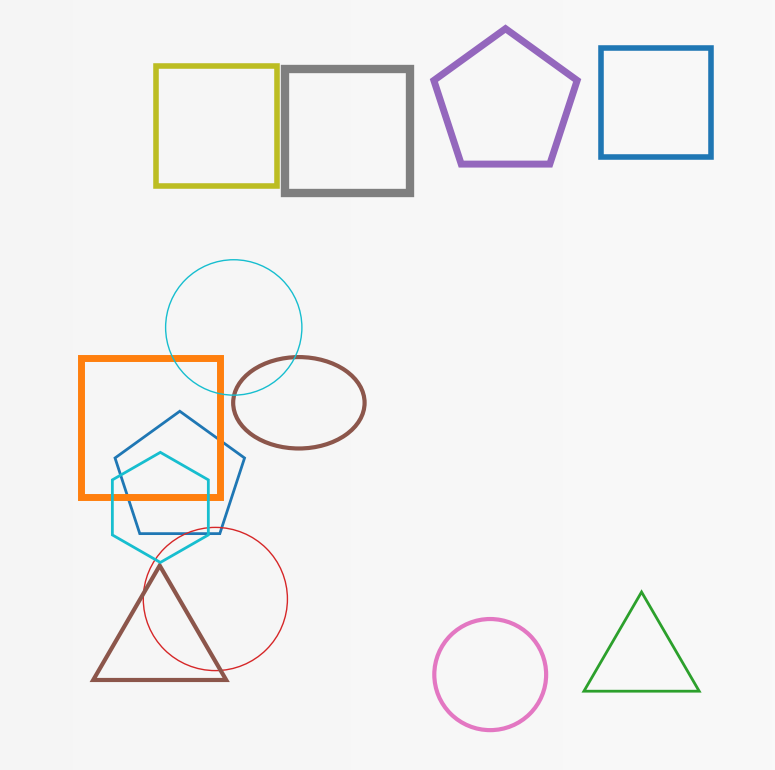[{"shape": "pentagon", "thickness": 1, "radius": 0.44, "center": [0.232, 0.378]}, {"shape": "square", "thickness": 2, "radius": 0.35, "center": [0.846, 0.867]}, {"shape": "square", "thickness": 2.5, "radius": 0.45, "center": [0.194, 0.445]}, {"shape": "triangle", "thickness": 1, "radius": 0.43, "center": [0.828, 0.145]}, {"shape": "circle", "thickness": 0.5, "radius": 0.46, "center": [0.278, 0.222]}, {"shape": "pentagon", "thickness": 2.5, "radius": 0.49, "center": [0.652, 0.866]}, {"shape": "oval", "thickness": 1.5, "radius": 0.42, "center": [0.386, 0.477]}, {"shape": "triangle", "thickness": 1.5, "radius": 0.5, "center": [0.206, 0.166]}, {"shape": "circle", "thickness": 1.5, "radius": 0.36, "center": [0.633, 0.124]}, {"shape": "square", "thickness": 3, "radius": 0.4, "center": [0.449, 0.829]}, {"shape": "square", "thickness": 2, "radius": 0.39, "center": [0.279, 0.836]}, {"shape": "hexagon", "thickness": 1, "radius": 0.36, "center": [0.207, 0.341]}, {"shape": "circle", "thickness": 0.5, "radius": 0.44, "center": [0.302, 0.575]}]